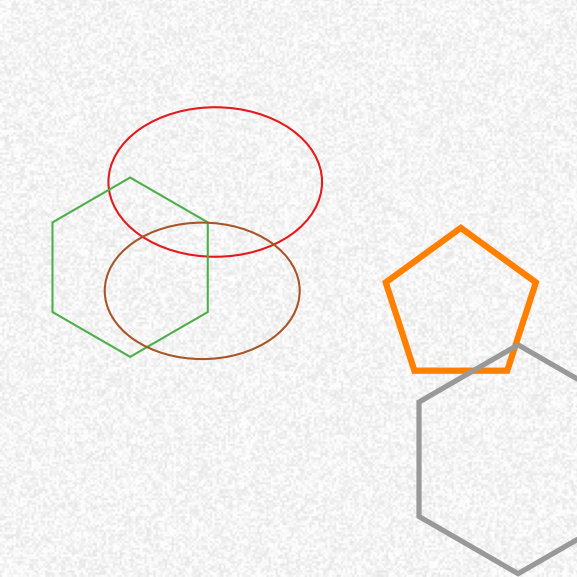[{"shape": "oval", "thickness": 1, "radius": 0.92, "center": [0.373, 0.684]}, {"shape": "hexagon", "thickness": 1, "radius": 0.78, "center": [0.225, 0.536]}, {"shape": "pentagon", "thickness": 3, "radius": 0.68, "center": [0.798, 0.468]}, {"shape": "oval", "thickness": 1, "radius": 0.84, "center": [0.35, 0.495]}, {"shape": "hexagon", "thickness": 2.5, "radius": 0.99, "center": [0.897, 0.204]}]